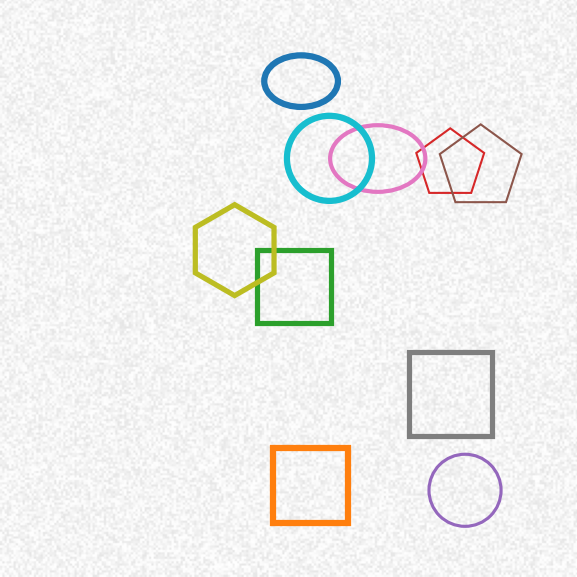[{"shape": "oval", "thickness": 3, "radius": 0.32, "center": [0.521, 0.859]}, {"shape": "square", "thickness": 3, "radius": 0.33, "center": [0.538, 0.159]}, {"shape": "square", "thickness": 2.5, "radius": 0.32, "center": [0.509, 0.503]}, {"shape": "pentagon", "thickness": 1, "radius": 0.31, "center": [0.78, 0.715]}, {"shape": "circle", "thickness": 1.5, "radius": 0.31, "center": [0.805, 0.15]}, {"shape": "pentagon", "thickness": 1, "radius": 0.37, "center": [0.832, 0.709]}, {"shape": "oval", "thickness": 2, "radius": 0.41, "center": [0.654, 0.725]}, {"shape": "square", "thickness": 2.5, "radius": 0.36, "center": [0.78, 0.316]}, {"shape": "hexagon", "thickness": 2.5, "radius": 0.39, "center": [0.406, 0.566]}, {"shape": "circle", "thickness": 3, "radius": 0.37, "center": [0.571, 0.725]}]